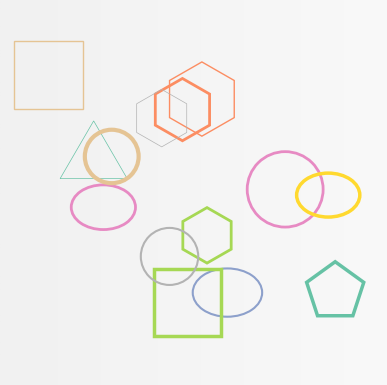[{"shape": "pentagon", "thickness": 2.5, "radius": 0.39, "center": [0.865, 0.243]}, {"shape": "triangle", "thickness": 0.5, "radius": 0.5, "center": [0.242, 0.586]}, {"shape": "hexagon", "thickness": 2, "radius": 0.4, "center": [0.471, 0.715]}, {"shape": "hexagon", "thickness": 1, "radius": 0.48, "center": [0.521, 0.743]}, {"shape": "oval", "thickness": 1.5, "radius": 0.45, "center": [0.587, 0.24]}, {"shape": "oval", "thickness": 2, "radius": 0.41, "center": [0.267, 0.462]}, {"shape": "circle", "thickness": 2, "radius": 0.49, "center": [0.736, 0.508]}, {"shape": "square", "thickness": 2.5, "radius": 0.43, "center": [0.483, 0.214]}, {"shape": "hexagon", "thickness": 2, "radius": 0.36, "center": [0.534, 0.389]}, {"shape": "oval", "thickness": 2.5, "radius": 0.41, "center": [0.847, 0.493]}, {"shape": "square", "thickness": 1, "radius": 0.44, "center": [0.125, 0.806]}, {"shape": "circle", "thickness": 3, "radius": 0.35, "center": [0.288, 0.594]}, {"shape": "circle", "thickness": 1.5, "radius": 0.37, "center": [0.437, 0.334]}, {"shape": "hexagon", "thickness": 0.5, "radius": 0.37, "center": [0.417, 0.693]}]